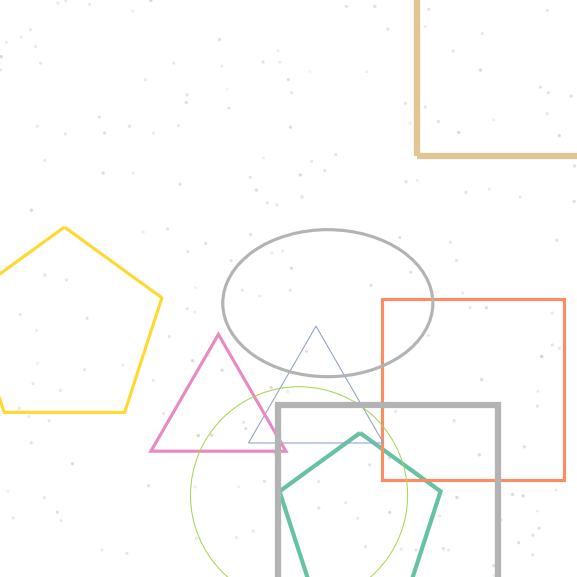[{"shape": "pentagon", "thickness": 2, "radius": 0.73, "center": [0.623, 0.103]}, {"shape": "square", "thickness": 1.5, "radius": 0.79, "center": [0.819, 0.325]}, {"shape": "triangle", "thickness": 0.5, "radius": 0.67, "center": [0.547, 0.3]}, {"shape": "triangle", "thickness": 1.5, "radius": 0.67, "center": [0.378, 0.285]}, {"shape": "circle", "thickness": 0.5, "radius": 0.94, "center": [0.518, 0.142]}, {"shape": "pentagon", "thickness": 1.5, "radius": 0.89, "center": [0.112, 0.429]}, {"shape": "square", "thickness": 3, "radius": 0.79, "center": [0.881, 0.888]}, {"shape": "oval", "thickness": 1.5, "radius": 0.91, "center": [0.568, 0.474]}, {"shape": "square", "thickness": 3, "radius": 0.95, "center": [0.672, 0.108]}]